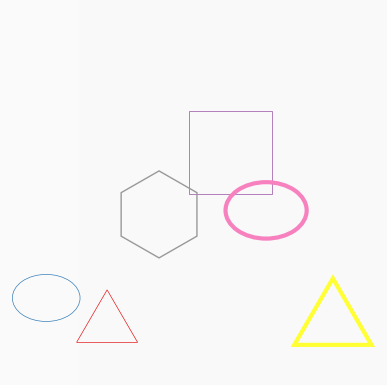[{"shape": "triangle", "thickness": 0.5, "radius": 0.45, "center": [0.276, 0.156]}, {"shape": "oval", "thickness": 0.5, "radius": 0.44, "center": [0.119, 0.226]}, {"shape": "square", "thickness": 0.5, "radius": 0.54, "center": [0.594, 0.605]}, {"shape": "triangle", "thickness": 3, "radius": 0.58, "center": [0.859, 0.162]}, {"shape": "oval", "thickness": 3, "radius": 0.52, "center": [0.687, 0.454]}, {"shape": "hexagon", "thickness": 1, "radius": 0.56, "center": [0.41, 0.443]}]